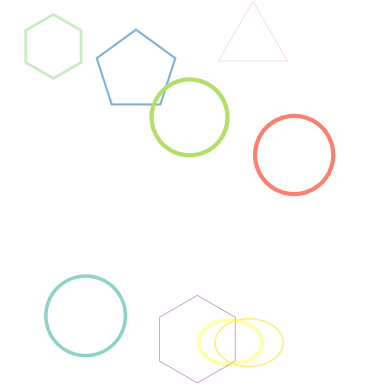[{"shape": "circle", "thickness": 2.5, "radius": 0.52, "center": [0.222, 0.18]}, {"shape": "oval", "thickness": 3, "radius": 0.41, "center": [0.598, 0.111]}, {"shape": "circle", "thickness": 3, "radius": 0.51, "center": [0.764, 0.597]}, {"shape": "pentagon", "thickness": 1.5, "radius": 0.54, "center": [0.353, 0.816]}, {"shape": "circle", "thickness": 3, "radius": 0.49, "center": [0.492, 0.695]}, {"shape": "triangle", "thickness": 0.5, "radius": 0.52, "center": [0.657, 0.893]}, {"shape": "hexagon", "thickness": 0.5, "radius": 0.57, "center": [0.513, 0.119]}, {"shape": "hexagon", "thickness": 2, "radius": 0.42, "center": [0.139, 0.879]}, {"shape": "oval", "thickness": 1, "radius": 0.44, "center": [0.647, 0.11]}]